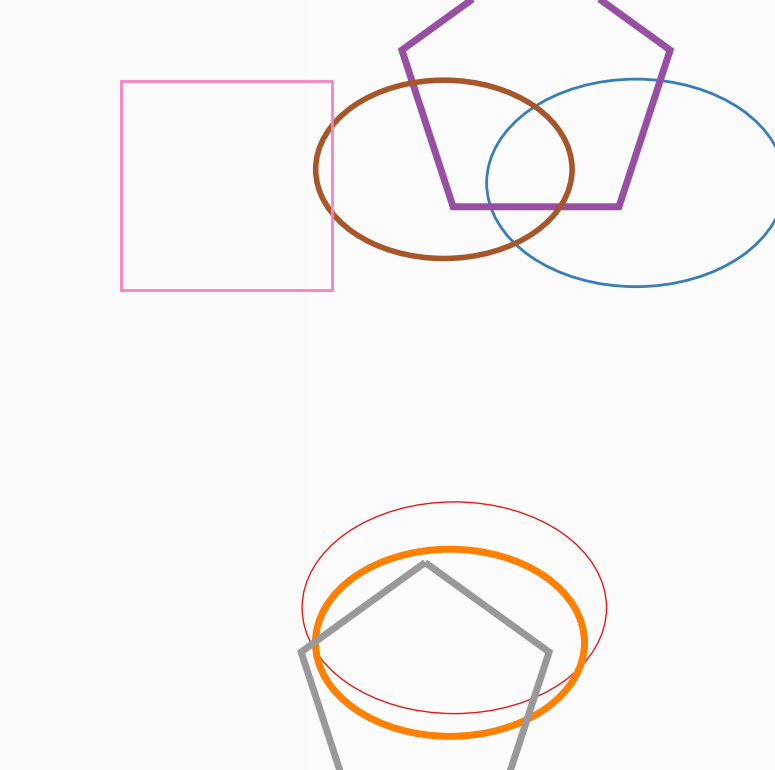[{"shape": "oval", "thickness": 0.5, "radius": 0.98, "center": [0.586, 0.211]}, {"shape": "oval", "thickness": 1, "radius": 0.96, "center": [0.82, 0.762]}, {"shape": "pentagon", "thickness": 2.5, "radius": 0.91, "center": [0.692, 0.879]}, {"shape": "oval", "thickness": 2.5, "radius": 0.87, "center": [0.581, 0.165]}, {"shape": "oval", "thickness": 2, "radius": 0.83, "center": [0.573, 0.78]}, {"shape": "square", "thickness": 1, "radius": 0.68, "center": [0.292, 0.759]}, {"shape": "pentagon", "thickness": 2.5, "radius": 0.84, "center": [0.549, 0.101]}]